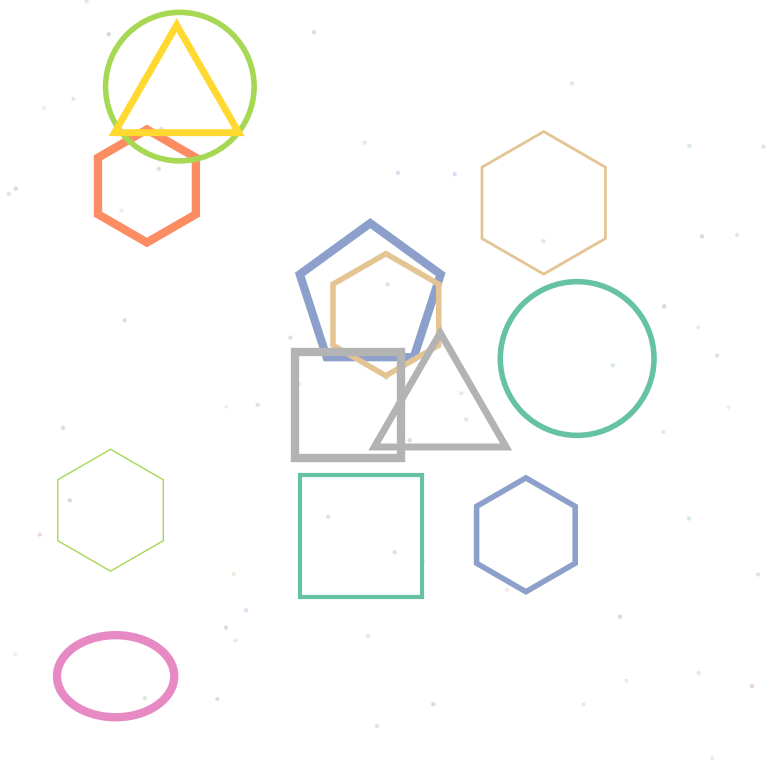[{"shape": "square", "thickness": 1.5, "radius": 0.4, "center": [0.469, 0.304]}, {"shape": "circle", "thickness": 2, "radius": 0.5, "center": [0.75, 0.534]}, {"shape": "hexagon", "thickness": 3, "radius": 0.37, "center": [0.191, 0.758]}, {"shape": "pentagon", "thickness": 3, "radius": 0.48, "center": [0.481, 0.614]}, {"shape": "hexagon", "thickness": 2, "radius": 0.37, "center": [0.683, 0.305]}, {"shape": "oval", "thickness": 3, "radius": 0.38, "center": [0.15, 0.122]}, {"shape": "circle", "thickness": 2, "radius": 0.48, "center": [0.234, 0.887]}, {"shape": "hexagon", "thickness": 0.5, "radius": 0.4, "center": [0.144, 0.337]}, {"shape": "triangle", "thickness": 2.5, "radius": 0.47, "center": [0.229, 0.874]}, {"shape": "hexagon", "thickness": 1, "radius": 0.46, "center": [0.706, 0.737]}, {"shape": "hexagon", "thickness": 2, "radius": 0.4, "center": [0.501, 0.591]}, {"shape": "square", "thickness": 3, "radius": 0.35, "center": [0.452, 0.474]}, {"shape": "triangle", "thickness": 2.5, "radius": 0.49, "center": [0.572, 0.469]}]